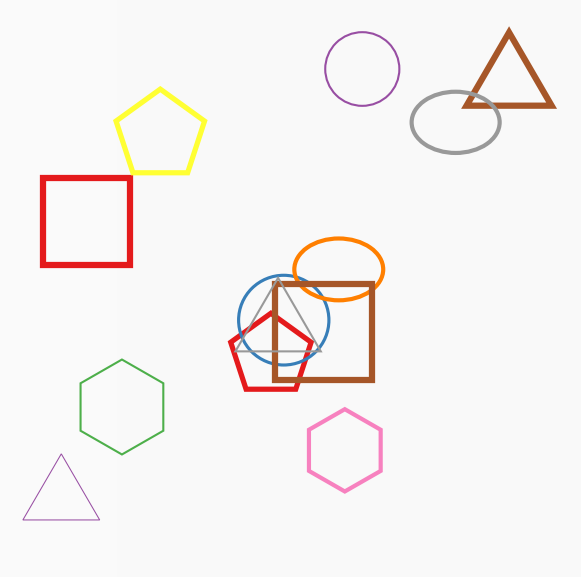[{"shape": "pentagon", "thickness": 2.5, "radius": 0.36, "center": [0.466, 0.384]}, {"shape": "square", "thickness": 3, "radius": 0.38, "center": [0.149, 0.615]}, {"shape": "circle", "thickness": 1.5, "radius": 0.39, "center": [0.488, 0.445]}, {"shape": "hexagon", "thickness": 1, "radius": 0.41, "center": [0.21, 0.294]}, {"shape": "triangle", "thickness": 0.5, "radius": 0.38, "center": [0.105, 0.137]}, {"shape": "circle", "thickness": 1, "radius": 0.32, "center": [0.623, 0.88]}, {"shape": "oval", "thickness": 2, "radius": 0.38, "center": [0.583, 0.533]}, {"shape": "pentagon", "thickness": 2.5, "radius": 0.4, "center": [0.276, 0.765]}, {"shape": "square", "thickness": 3, "radius": 0.42, "center": [0.556, 0.425]}, {"shape": "triangle", "thickness": 3, "radius": 0.42, "center": [0.876, 0.858]}, {"shape": "hexagon", "thickness": 2, "radius": 0.36, "center": [0.593, 0.219]}, {"shape": "oval", "thickness": 2, "radius": 0.38, "center": [0.784, 0.787]}, {"shape": "triangle", "thickness": 1, "radius": 0.42, "center": [0.478, 0.433]}]